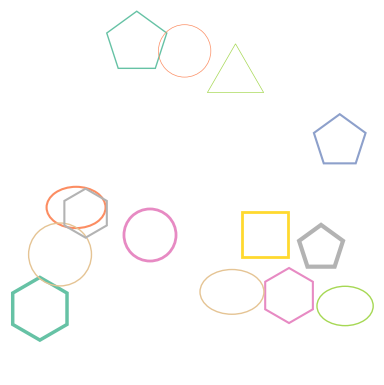[{"shape": "hexagon", "thickness": 2.5, "radius": 0.41, "center": [0.104, 0.198]}, {"shape": "pentagon", "thickness": 1, "radius": 0.41, "center": [0.355, 0.889]}, {"shape": "circle", "thickness": 0.5, "radius": 0.34, "center": [0.48, 0.868]}, {"shape": "oval", "thickness": 1.5, "radius": 0.38, "center": [0.198, 0.461]}, {"shape": "pentagon", "thickness": 1.5, "radius": 0.35, "center": [0.882, 0.633]}, {"shape": "circle", "thickness": 2, "radius": 0.34, "center": [0.39, 0.39]}, {"shape": "hexagon", "thickness": 1.5, "radius": 0.36, "center": [0.751, 0.232]}, {"shape": "oval", "thickness": 1, "radius": 0.37, "center": [0.896, 0.205]}, {"shape": "triangle", "thickness": 0.5, "radius": 0.42, "center": [0.612, 0.802]}, {"shape": "square", "thickness": 2, "radius": 0.3, "center": [0.688, 0.391]}, {"shape": "oval", "thickness": 1, "radius": 0.41, "center": [0.602, 0.242]}, {"shape": "circle", "thickness": 1, "radius": 0.41, "center": [0.156, 0.339]}, {"shape": "pentagon", "thickness": 3, "radius": 0.3, "center": [0.834, 0.356]}, {"shape": "hexagon", "thickness": 1.5, "radius": 0.32, "center": [0.222, 0.446]}]